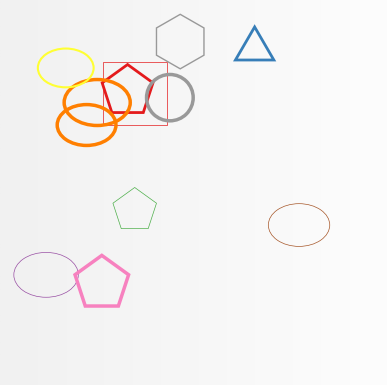[{"shape": "square", "thickness": 0.5, "radius": 0.41, "center": [0.348, 0.757]}, {"shape": "pentagon", "thickness": 2, "radius": 0.34, "center": [0.329, 0.763]}, {"shape": "triangle", "thickness": 2, "radius": 0.29, "center": [0.657, 0.873]}, {"shape": "pentagon", "thickness": 0.5, "radius": 0.3, "center": [0.348, 0.454]}, {"shape": "oval", "thickness": 0.5, "radius": 0.42, "center": [0.119, 0.286]}, {"shape": "oval", "thickness": 2.5, "radius": 0.43, "center": [0.251, 0.734]}, {"shape": "oval", "thickness": 2.5, "radius": 0.38, "center": [0.223, 0.675]}, {"shape": "oval", "thickness": 1.5, "radius": 0.36, "center": [0.17, 0.824]}, {"shape": "oval", "thickness": 0.5, "radius": 0.4, "center": [0.772, 0.415]}, {"shape": "pentagon", "thickness": 2.5, "radius": 0.36, "center": [0.263, 0.264]}, {"shape": "circle", "thickness": 2.5, "radius": 0.3, "center": [0.438, 0.746]}, {"shape": "hexagon", "thickness": 1, "radius": 0.35, "center": [0.465, 0.892]}]